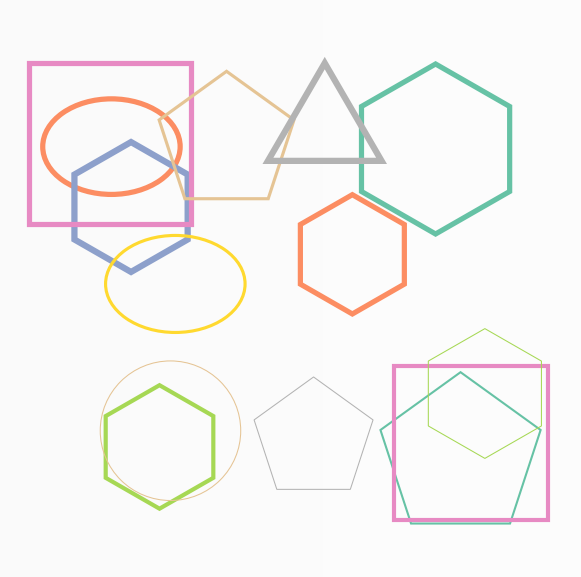[{"shape": "hexagon", "thickness": 2.5, "radius": 0.74, "center": [0.749, 0.741]}, {"shape": "pentagon", "thickness": 1, "radius": 0.72, "center": [0.792, 0.21]}, {"shape": "oval", "thickness": 2.5, "radius": 0.59, "center": [0.192, 0.745]}, {"shape": "hexagon", "thickness": 2.5, "radius": 0.52, "center": [0.606, 0.559]}, {"shape": "hexagon", "thickness": 3, "radius": 0.56, "center": [0.225, 0.641]}, {"shape": "square", "thickness": 2, "radius": 0.66, "center": [0.81, 0.232]}, {"shape": "square", "thickness": 2.5, "radius": 0.7, "center": [0.19, 0.751]}, {"shape": "hexagon", "thickness": 0.5, "radius": 0.56, "center": [0.834, 0.318]}, {"shape": "hexagon", "thickness": 2, "radius": 0.53, "center": [0.274, 0.225]}, {"shape": "oval", "thickness": 1.5, "radius": 0.6, "center": [0.302, 0.507]}, {"shape": "circle", "thickness": 0.5, "radius": 0.6, "center": [0.293, 0.253]}, {"shape": "pentagon", "thickness": 1.5, "radius": 0.61, "center": [0.39, 0.754]}, {"shape": "pentagon", "thickness": 0.5, "radius": 0.54, "center": [0.539, 0.239]}, {"shape": "triangle", "thickness": 3, "radius": 0.56, "center": [0.559, 0.777]}]